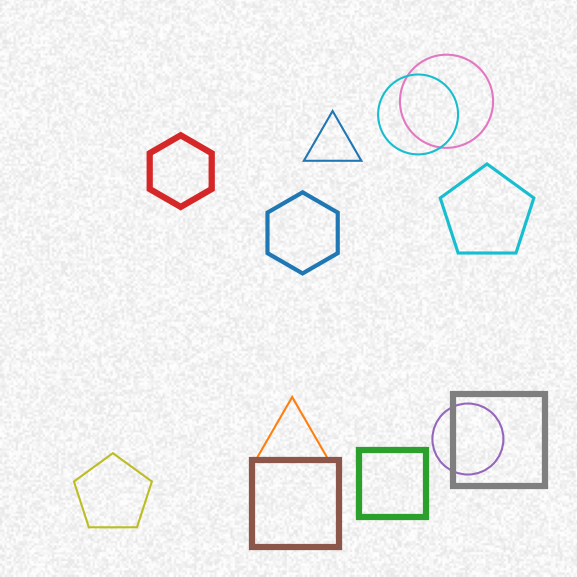[{"shape": "hexagon", "thickness": 2, "radius": 0.35, "center": [0.524, 0.596]}, {"shape": "triangle", "thickness": 1, "radius": 0.29, "center": [0.576, 0.749]}, {"shape": "triangle", "thickness": 1, "radius": 0.37, "center": [0.506, 0.238]}, {"shape": "square", "thickness": 3, "radius": 0.29, "center": [0.679, 0.162]}, {"shape": "hexagon", "thickness": 3, "radius": 0.31, "center": [0.313, 0.703]}, {"shape": "circle", "thickness": 1, "radius": 0.31, "center": [0.81, 0.239]}, {"shape": "square", "thickness": 3, "radius": 0.38, "center": [0.512, 0.128]}, {"shape": "circle", "thickness": 1, "radius": 0.4, "center": [0.773, 0.824]}, {"shape": "square", "thickness": 3, "radius": 0.4, "center": [0.864, 0.237]}, {"shape": "pentagon", "thickness": 1, "radius": 0.35, "center": [0.196, 0.143]}, {"shape": "circle", "thickness": 1, "radius": 0.35, "center": [0.724, 0.801]}, {"shape": "pentagon", "thickness": 1.5, "radius": 0.43, "center": [0.843, 0.63]}]